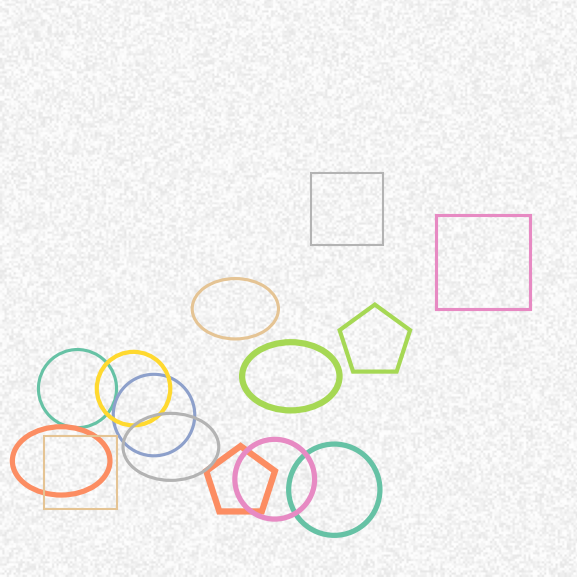[{"shape": "circle", "thickness": 2.5, "radius": 0.4, "center": [0.579, 0.151]}, {"shape": "circle", "thickness": 1.5, "radius": 0.34, "center": [0.134, 0.326]}, {"shape": "pentagon", "thickness": 3, "radius": 0.31, "center": [0.417, 0.164]}, {"shape": "oval", "thickness": 2.5, "radius": 0.42, "center": [0.106, 0.201]}, {"shape": "circle", "thickness": 1.5, "radius": 0.35, "center": [0.267, 0.28]}, {"shape": "square", "thickness": 1.5, "radius": 0.4, "center": [0.836, 0.545]}, {"shape": "circle", "thickness": 2.5, "radius": 0.35, "center": [0.476, 0.169]}, {"shape": "oval", "thickness": 3, "radius": 0.42, "center": [0.504, 0.348]}, {"shape": "pentagon", "thickness": 2, "radius": 0.32, "center": [0.649, 0.408]}, {"shape": "circle", "thickness": 2, "radius": 0.32, "center": [0.231, 0.326]}, {"shape": "square", "thickness": 1, "radius": 0.32, "center": [0.14, 0.181]}, {"shape": "oval", "thickness": 1.5, "radius": 0.37, "center": [0.407, 0.464]}, {"shape": "square", "thickness": 1, "radius": 0.31, "center": [0.601, 0.638]}, {"shape": "oval", "thickness": 1.5, "radius": 0.41, "center": [0.296, 0.225]}]